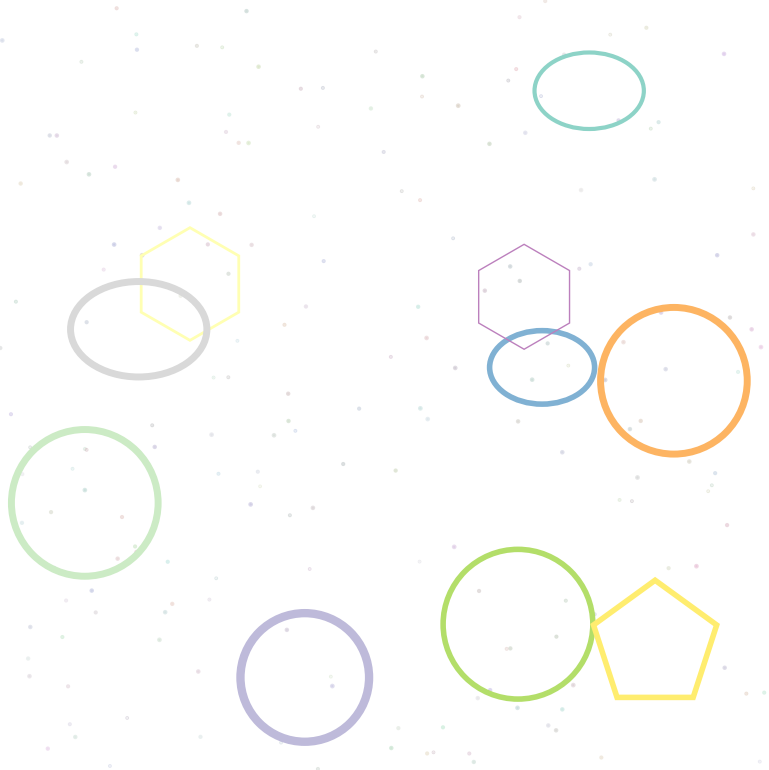[{"shape": "oval", "thickness": 1.5, "radius": 0.35, "center": [0.765, 0.882]}, {"shape": "hexagon", "thickness": 1, "radius": 0.37, "center": [0.247, 0.631]}, {"shape": "circle", "thickness": 3, "radius": 0.42, "center": [0.396, 0.12]}, {"shape": "oval", "thickness": 2, "radius": 0.34, "center": [0.704, 0.523]}, {"shape": "circle", "thickness": 2.5, "radius": 0.48, "center": [0.875, 0.506]}, {"shape": "circle", "thickness": 2, "radius": 0.49, "center": [0.673, 0.189]}, {"shape": "oval", "thickness": 2.5, "radius": 0.44, "center": [0.18, 0.572]}, {"shape": "hexagon", "thickness": 0.5, "radius": 0.34, "center": [0.681, 0.615]}, {"shape": "circle", "thickness": 2.5, "radius": 0.48, "center": [0.11, 0.347]}, {"shape": "pentagon", "thickness": 2, "radius": 0.42, "center": [0.851, 0.162]}]